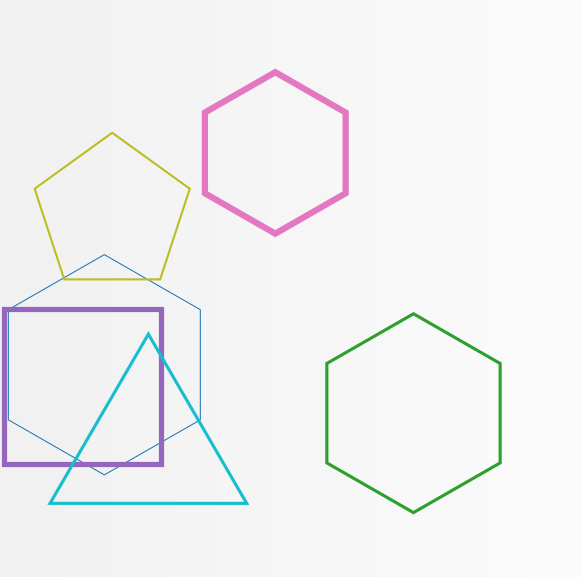[{"shape": "hexagon", "thickness": 0.5, "radius": 0.95, "center": [0.179, 0.368]}, {"shape": "hexagon", "thickness": 1.5, "radius": 0.86, "center": [0.711, 0.284]}, {"shape": "square", "thickness": 2.5, "radius": 0.67, "center": [0.142, 0.33]}, {"shape": "hexagon", "thickness": 3, "radius": 0.7, "center": [0.474, 0.734]}, {"shape": "pentagon", "thickness": 1, "radius": 0.7, "center": [0.193, 0.629]}, {"shape": "triangle", "thickness": 1.5, "radius": 0.98, "center": [0.255, 0.225]}]